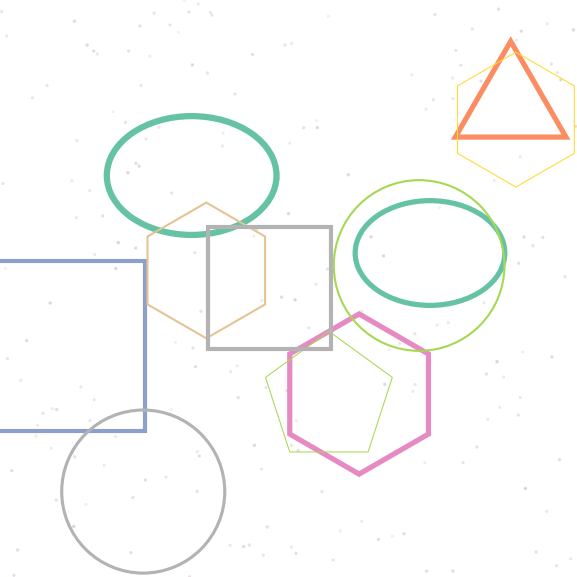[{"shape": "oval", "thickness": 3, "radius": 0.73, "center": [0.332, 0.695]}, {"shape": "oval", "thickness": 2.5, "radius": 0.65, "center": [0.745, 0.561]}, {"shape": "triangle", "thickness": 2.5, "radius": 0.55, "center": [0.884, 0.817]}, {"shape": "square", "thickness": 2, "radius": 0.73, "center": [0.104, 0.399]}, {"shape": "hexagon", "thickness": 2.5, "radius": 0.69, "center": [0.622, 0.317]}, {"shape": "circle", "thickness": 1, "radius": 0.74, "center": [0.726, 0.539]}, {"shape": "pentagon", "thickness": 0.5, "radius": 0.58, "center": [0.57, 0.31]}, {"shape": "hexagon", "thickness": 0.5, "radius": 0.58, "center": [0.893, 0.792]}, {"shape": "hexagon", "thickness": 1, "radius": 0.59, "center": [0.357, 0.531]}, {"shape": "square", "thickness": 2, "radius": 0.53, "center": [0.466, 0.5]}, {"shape": "circle", "thickness": 1.5, "radius": 0.71, "center": [0.248, 0.148]}]